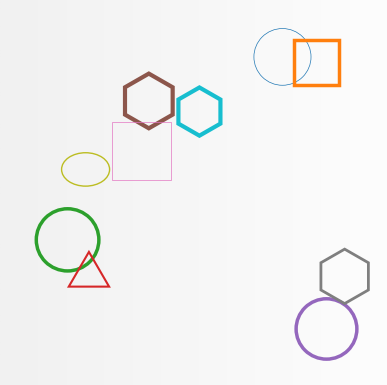[{"shape": "circle", "thickness": 0.5, "radius": 0.37, "center": [0.729, 0.852]}, {"shape": "square", "thickness": 2.5, "radius": 0.29, "center": [0.816, 0.838]}, {"shape": "circle", "thickness": 2.5, "radius": 0.4, "center": [0.174, 0.377]}, {"shape": "triangle", "thickness": 1.5, "radius": 0.3, "center": [0.229, 0.286]}, {"shape": "circle", "thickness": 2.5, "radius": 0.39, "center": [0.843, 0.146]}, {"shape": "hexagon", "thickness": 3, "radius": 0.36, "center": [0.384, 0.738]}, {"shape": "square", "thickness": 0.5, "radius": 0.38, "center": [0.365, 0.607]}, {"shape": "hexagon", "thickness": 2, "radius": 0.35, "center": [0.889, 0.282]}, {"shape": "oval", "thickness": 1, "radius": 0.31, "center": [0.221, 0.56]}, {"shape": "hexagon", "thickness": 3, "radius": 0.31, "center": [0.515, 0.71]}]